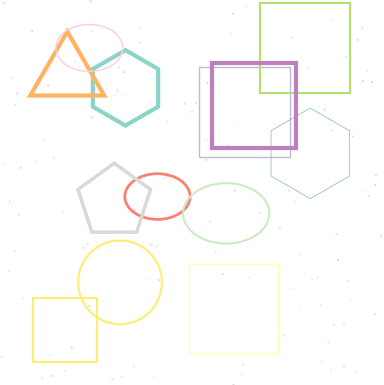[{"shape": "hexagon", "thickness": 3, "radius": 0.49, "center": [0.326, 0.772]}, {"shape": "square", "thickness": 1, "radius": 0.58, "center": [0.605, 0.199]}, {"shape": "square", "thickness": 1, "radius": 0.59, "center": [0.635, 0.709]}, {"shape": "oval", "thickness": 2, "radius": 0.42, "center": [0.409, 0.489]}, {"shape": "hexagon", "thickness": 0.5, "radius": 0.59, "center": [0.806, 0.602]}, {"shape": "triangle", "thickness": 3, "radius": 0.55, "center": [0.175, 0.807]}, {"shape": "square", "thickness": 1.5, "radius": 0.58, "center": [0.793, 0.875]}, {"shape": "oval", "thickness": 1, "radius": 0.43, "center": [0.232, 0.876]}, {"shape": "pentagon", "thickness": 2.5, "radius": 0.5, "center": [0.297, 0.477]}, {"shape": "square", "thickness": 3, "radius": 0.55, "center": [0.659, 0.725]}, {"shape": "oval", "thickness": 1.5, "radius": 0.56, "center": [0.588, 0.446]}, {"shape": "circle", "thickness": 1.5, "radius": 0.54, "center": [0.312, 0.267]}, {"shape": "square", "thickness": 1.5, "radius": 0.42, "center": [0.169, 0.143]}]